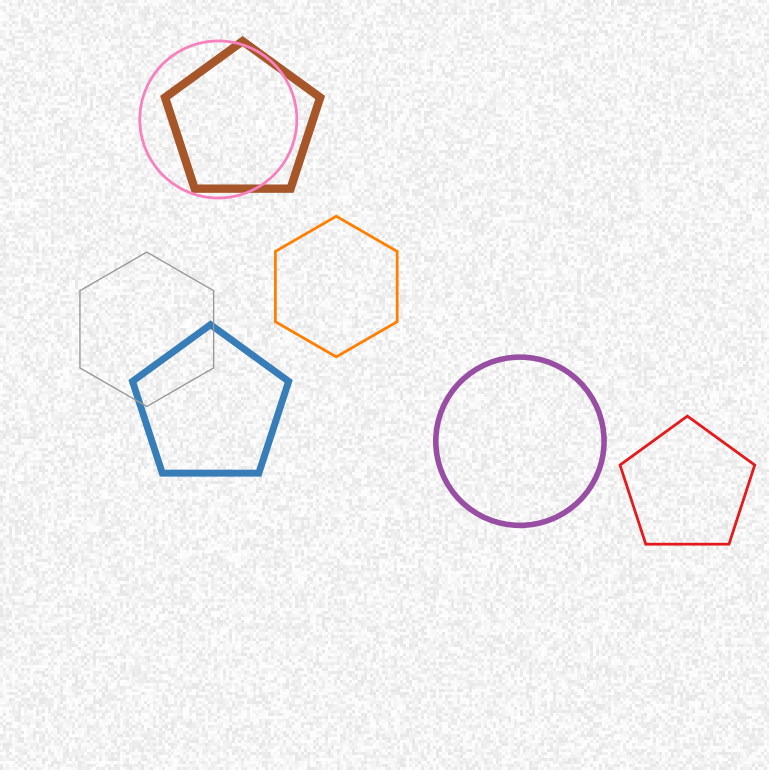[{"shape": "pentagon", "thickness": 1, "radius": 0.46, "center": [0.893, 0.368]}, {"shape": "pentagon", "thickness": 2.5, "radius": 0.53, "center": [0.273, 0.472]}, {"shape": "circle", "thickness": 2, "radius": 0.55, "center": [0.675, 0.427]}, {"shape": "hexagon", "thickness": 1, "radius": 0.46, "center": [0.437, 0.628]}, {"shape": "pentagon", "thickness": 3, "radius": 0.53, "center": [0.315, 0.841]}, {"shape": "circle", "thickness": 1, "radius": 0.51, "center": [0.284, 0.845]}, {"shape": "hexagon", "thickness": 0.5, "radius": 0.5, "center": [0.191, 0.572]}]